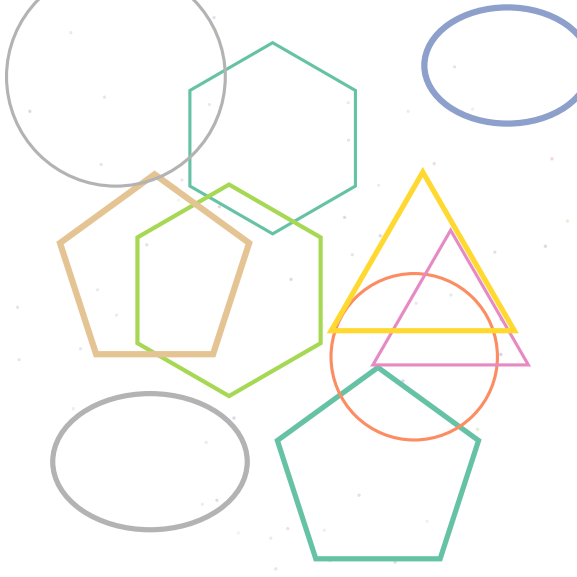[{"shape": "pentagon", "thickness": 2.5, "radius": 0.92, "center": [0.654, 0.18]}, {"shape": "hexagon", "thickness": 1.5, "radius": 0.83, "center": [0.472, 0.76]}, {"shape": "circle", "thickness": 1.5, "radius": 0.72, "center": [0.717, 0.381]}, {"shape": "oval", "thickness": 3, "radius": 0.72, "center": [0.879, 0.886]}, {"shape": "triangle", "thickness": 1.5, "radius": 0.78, "center": [0.78, 0.445]}, {"shape": "hexagon", "thickness": 2, "radius": 0.92, "center": [0.397, 0.496]}, {"shape": "triangle", "thickness": 2.5, "radius": 0.92, "center": [0.732, 0.518]}, {"shape": "pentagon", "thickness": 3, "radius": 0.86, "center": [0.268, 0.525]}, {"shape": "oval", "thickness": 2.5, "radius": 0.84, "center": [0.26, 0.2]}, {"shape": "circle", "thickness": 1.5, "radius": 0.95, "center": [0.201, 0.866]}]